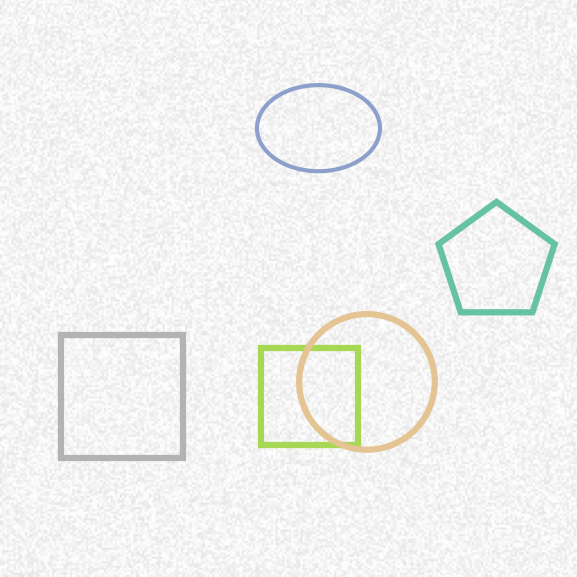[{"shape": "pentagon", "thickness": 3, "radius": 0.53, "center": [0.86, 0.544]}, {"shape": "oval", "thickness": 2, "radius": 0.53, "center": [0.551, 0.777]}, {"shape": "square", "thickness": 3, "radius": 0.42, "center": [0.535, 0.313]}, {"shape": "circle", "thickness": 3, "radius": 0.59, "center": [0.635, 0.338]}, {"shape": "square", "thickness": 3, "radius": 0.53, "center": [0.211, 0.312]}]